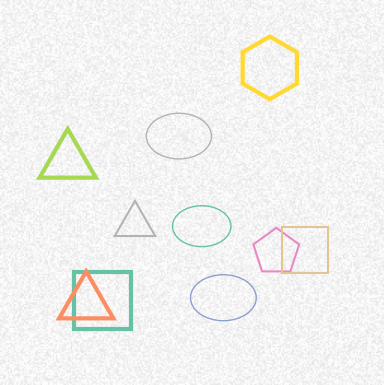[{"shape": "oval", "thickness": 1, "radius": 0.38, "center": [0.524, 0.412]}, {"shape": "square", "thickness": 3, "radius": 0.37, "center": [0.267, 0.219]}, {"shape": "triangle", "thickness": 3, "radius": 0.41, "center": [0.224, 0.214]}, {"shape": "oval", "thickness": 1, "radius": 0.43, "center": [0.58, 0.227]}, {"shape": "pentagon", "thickness": 1.5, "radius": 0.31, "center": [0.718, 0.346]}, {"shape": "triangle", "thickness": 3, "radius": 0.42, "center": [0.176, 0.581]}, {"shape": "hexagon", "thickness": 3, "radius": 0.41, "center": [0.701, 0.824]}, {"shape": "square", "thickness": 1.5, "radius": 0.3, "center": [0.791, 0.35]}, {"shape": "triangle", "thickness": 1.5, "radius": 0.3, "center": [0.351, 0.417]}, {"shape": "oval", "thickness": 1, "radius": 0.42, "center": [0.465, 0.647]}]